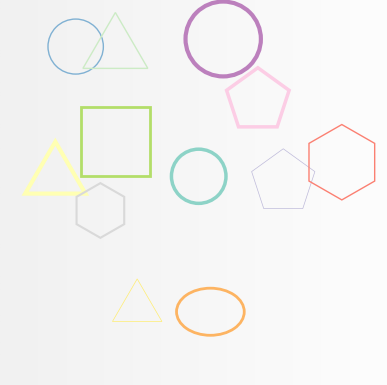[{"shape": "circle", "thickness": 2.5, "radius": 0.35, "center": [0.513, 0.542]}, {"shape": "triangle", "thickness": 3, "radius": 0.45, "center": [0.143, 0.542]}, {"shape": "pentagon", "thickness": 0.5, "radius": 0.43, "center": [0.731, 0.528]}, {"shape": "hexagon", "thickness": 1, "radius": 0.49, "center": [0.882, 0.579]}, {"shape": "circle", "thickness": 1, "radius": 0.36, "center": [0.195, 0.879]}, {"shape": "oval", "thickness": 2, "radius": 0.44, "center": [0.543, 0.19]}, {"shape": "square", "thickness": 2, "radius": 0.45, "center": [0.298, 0.632]}, {"shape": "pentagon", "thickness": 2.5, "radius": 0.42, "center": [0.665, 0.739]}, {"shape": "hexagon", "thickness": 1.5, "radius": 0.36, "center": [0.259, 0.453]}, {"shape": "circle", "thickness": 3, "radius": 0.49, "center": [0.576, 0.899]}, {"shape": "triangle", "thickness": 1, "radius": 0.48, "center": [0.298, 0.871]}, {"shape": "triangle", "thickness": 0.5, "radius": 0.37, "center": [0.354, 0.202]}]